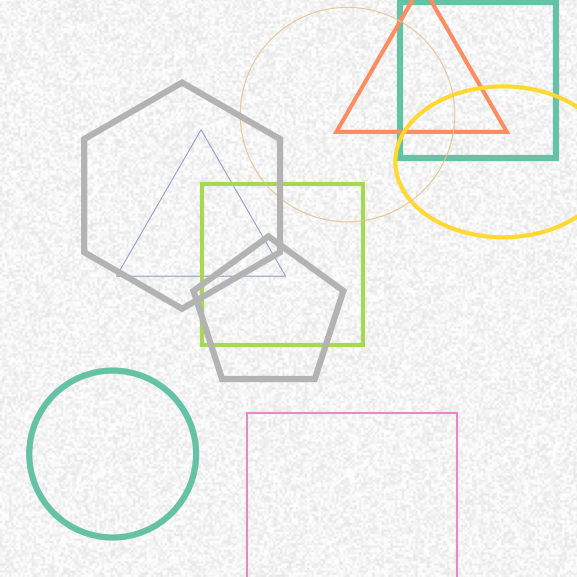[{"shape": "circle", "thickness": 3, "radius": 0.72, "center": [0.195, 0.213]}, {"shape": "square", "thickness": 3, "radius": 0.67, "center": [0.827, 0.861]}, {"shape": "triangle", "thickness": 2, "radius": 0.85, "center": [0.73, 0.856]}, {"shape": "triangle", "thickness": 0.5, "radius": 0.85, "center": [0.348, 0.605]}, {"shape": "square", "thickness": 1, "radius": 0.91, "center": [0.61, 0.102]}, {"shape": "square", "thickness": 2, "radius": 0.69, "center": [0.489, 0.541]}, {"shape": "oval", "thickness": 2, "radius": 0.93, "center": [0.871, 0.719]}, {"shape": "circle", "thickness": 0.5, "radius": 0.93, "center": [0.602, 0.801]}, {"shape": "hexagon", "thickness": 3, "radius": 0.98, "center": [0.315, 0.66]}, {"shape": "pentagon", "thickness": 3, "radius": 0.68, "center": [0.465, 0.453]}]